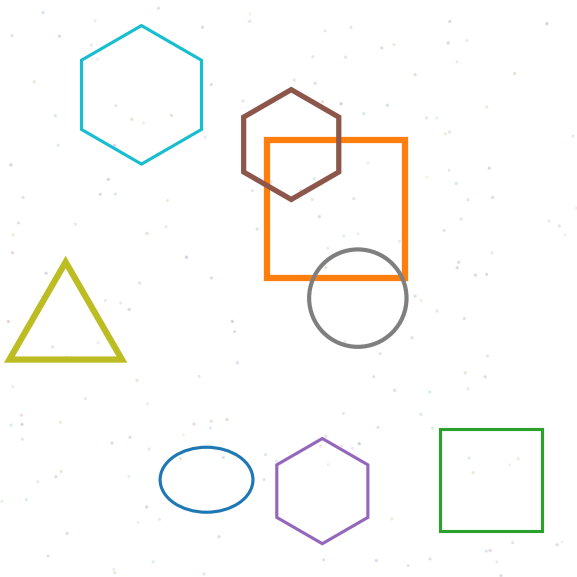[{"shape": "oval", "thickness": 1.5, "radius": 0.4, "center": [0.358, 0.168]}, {"shape": "square", "thickness": 3, "radius": 0.6, "center": [0.582, 0.637]}, {"shape": "square", "thickness": 1.5, "radius": 0.44, "center": [0.85, 0.168]}, {"shape": "hexagon", "thickness": 1.5, "radius": 0.46, "center": [0.558, 0.149]}, {"shape": "hexagon", "thickness": 2.5, "radius": 0.48, "center": [0.504, 0.749]}, {"shape": "circle", "thickness": 2, "radius": 0.42, "center": [0.62, 0.483]}, {"shape": "triangle", "thickness": 3, "radius": 0.56, "center": [0.114, 0.433]}, {"shape": "hexagon", "thickness": 1.5, "radius": 0.6, "center": [0.245, 0.835]}]